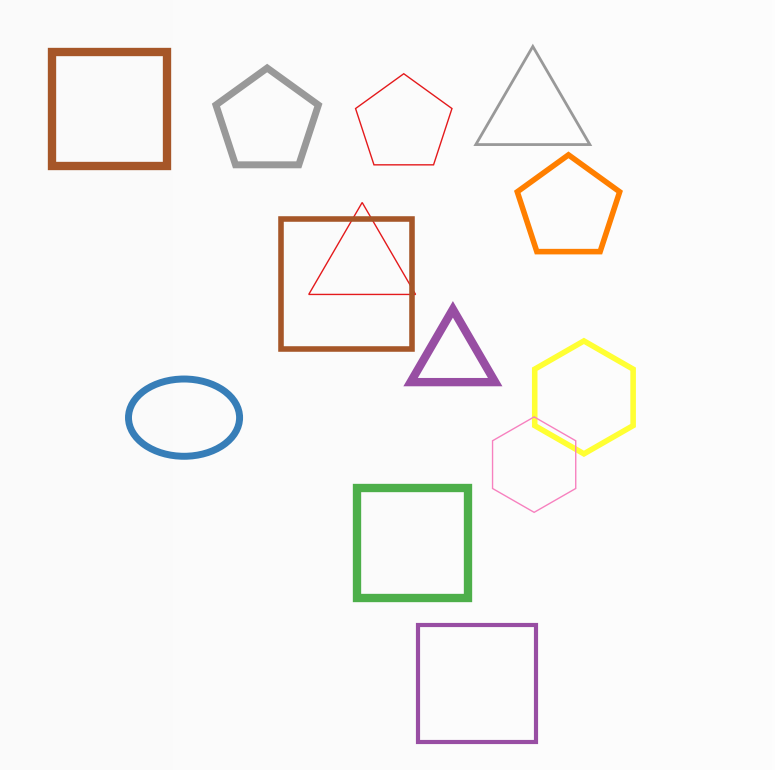[{"shape": "triangle", "thickness": 0.5, "radius": 0.4, "center": [0.467, 0.657]}, {"shape": "pentagon", "thickness": 0.5, "radius": 0.33, "center": [0.521, 0.839]}, {"shape": "oval", "thickness": 2.5, "radius": 0.36, "center": [0.237, 0.458]}, {"shape": "square", "thickness": 3, "radius": 0.36, "center": [0.532, 0.295]}, {"shape": "square", "thickness": 1.5, "radius": 0.38, "center": [0.616, 0.112]}, {"shape": "triangle", "thickness": 3, "radius": 0.32, "center": [0.584, 0.535]}, {"shape": "pentagon", "thickness": 2, "radius": 0.35, "center": [0.734, 0.729]}, {"shape": "hexagon", "thickness": 2, "radius": 0.37, "center": [0.753, 0.484]}, {"shape": "square", "thickness": 3, "radius": 0.37, "center": [0.142, 0.858]}, {"shape": "square", "thickness": 2, "radius": 0.42, "center": [0.447, 0.631]}, {"shape": "hexagon", "thickness": 0.5, "radius": 0.31, "center": [0.689, 0.397]}, {"shape": "triangle", "thickness": 1, "radius": 0.42, "center": [0.688, 0.855]}, {"shape": "pentagon", "thickness": 2.5, "radius": 0.35, "center": [0.345, 0.842]}]